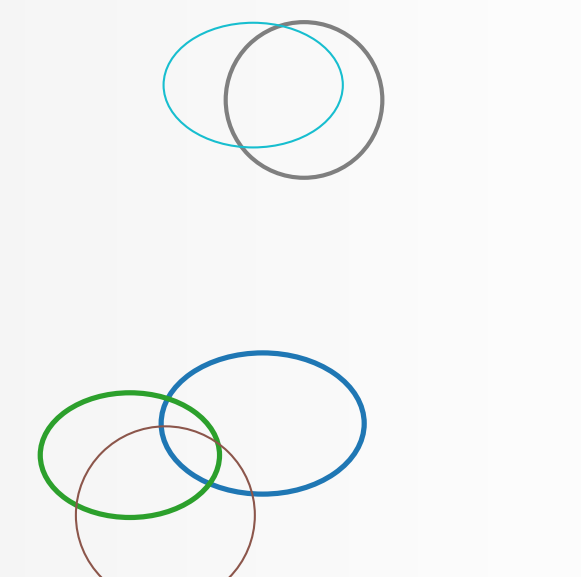[{"shape": "oval", "thickness": 2.5, "radius": 0.87, "center": [0.452, 0.266]}, {"shape": "oval", "thickness": 2.5, "radius": 0.77, "center": [0.223, 0.211]}, {"shape": "circle", "thickness": 1, "radius": 0.77, "center": [0.285, 0.107]}, {"shape": "circle", "thickness": 2, "radius": 0.67, "center": [0.523, 0.826]}, {"shape": "oval", "thickness": 1, "radius": 0.77, "center": [0.436, 0.852]}]